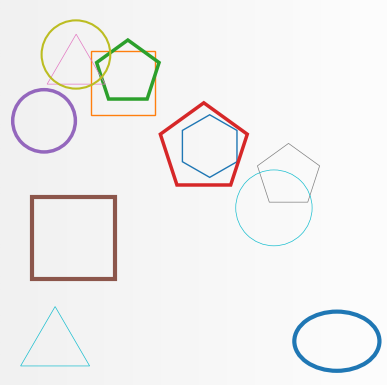[{"shape": "oval", "thickness": 3, "radius": 0.55, "center": [0.869, 0.114]}, {"shape": "hexagon", "thickness": 1, "radius": 0.41, "center": [0.541, 0.621]}, {"shape": "square", "thickness": 1, "radius": 0.42, "center": [0.317, 0.784]}, {"shape": "pentagon", "thickness": 2.5, "radius": 0.42, "center": [0.33, 0.811]}, {"shape": "pentagon", "thickness": 2.5, "radius": 0.59, "center": [0.526, 0.615]}, {"shape": "circle", "thickness": 2.5, "radius": 0.4, "center": [0.114, 0.686]}, {"shape": "square", "thickness": 3, "radius": 0.54, "center": [0.189, 0.382]}, {"shape": "triangle", "thickness": 0.5, "radius": 0.43, "center": [0.197, 0.825]}, {"shape": "pentagon", "thickness": 0.5, "radius": 0.42, "center": [0.745, 0.543]}, {"shape": "circle", "thickness": 1.5, "radius": 0.44, "center": [0.196, 0.858]}, {"shape": "circle", "thickness": 0.5, "radius": 0.49, "center": [0.707, 0.46]}, {"shape": "triangle", "thickness": 0.5, "radius": 0.51, "center": [0.142, 0.101]}]